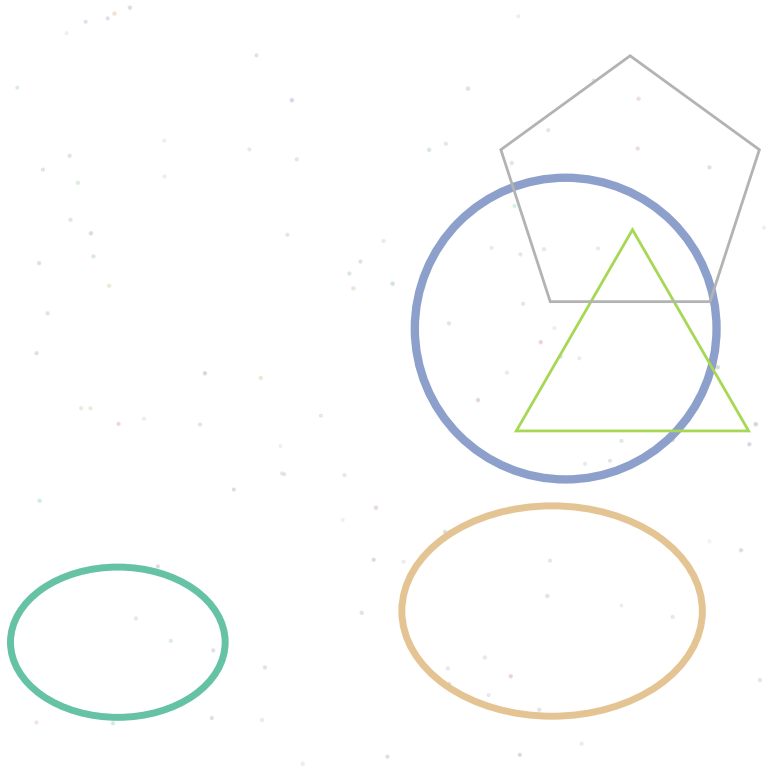[{"shape": "oval", "thickness": 2.5, "radius": 0.7, "center": [0.153, 0.166]}, {"shape": "circle", "thickness": 3, "radius": 0.98, "center": [0.735, 0.573]}, {"shape": "triangle", "thickness": 1, "radius": 0.87, "center": [0.821, 0.527]}, {"shape": "oval", "thickness": 2.5, "radius": 0.98, "center": [0.717, 0.206]}, {"shape": "pentagon", "thickness": 1, "radius": 0.88, "center": [0.818, 0.751]}]